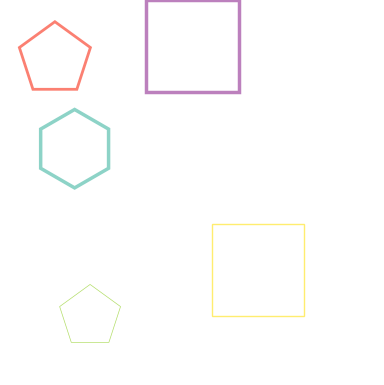[{"shape": "hexagon", "thickness": 2.5, "radius": 0.51, "center": [0.194, 0.614]}, {"shape": "pentagon", "thickness": 2, "radius": 0.49, "center": [0.143, 0.847]}, {"shape": "pentagon", "thickness": 0.5, "radius": 0.42, "center": [0.234, 0.178]}, {"shape": "square", "thickness": 2.5, "radius": 0.6, "center": [0.5, 0.88]}, {"shape": "square", "thickness": 1, "radius": 0.6, "center": [0.67, 0.299]}]